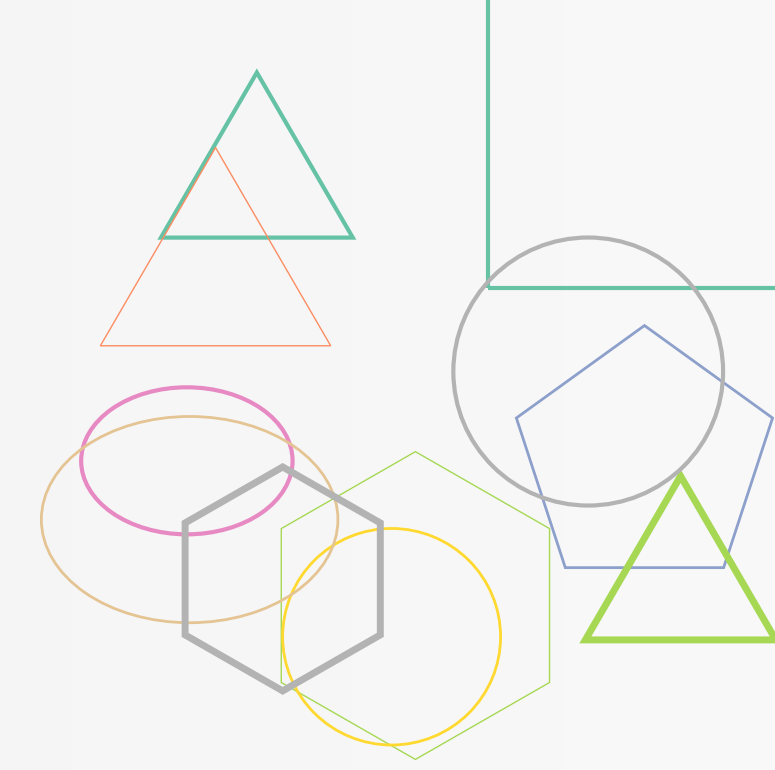[{"shape": "square", "thickness": 1.5, "radius": 0.95, "center": [0.819, 0.816]}, {"shape": "triangle", "thickness": 1.5, "radius": 0.71, "center": [0.331, 0.763]}, {"shape": "triangle", "thickness": 0.5, "radius": 0.86, "center": [0.278, 0.637]}, {"shape": "pentagon", "thickness": 1, "radius": 0.87, "center": [0.832, 0.403]}, {"shape": "oval", "thickness": 1.5, "radius": 0.68, "center": [0.241, 0.402]}, {"shape": "triangle", "thickness": 2.5, "radius": 0.71, "center": [0.878, 0.24]}, {"shape": "hexagon", "thickness": 0.5, "radius": 1.0, "center": [0.536, 0.214]}, {"shape": "circle", "thickness": 1, "radius": 0.7, "center": [0.505, 0.173]}, {"shape": "oval", "thickness": 1, "radius": 0.96, "center": [0.245, 0.325]}, {"shape": "hexagon", "thickness": 2.5, "radius": 0.73, "center": [0.365, 0.248]}, {"shape": "circle", "thickness": 1.5, "radius": 0.87, "center": [0.759, 0.517]}]